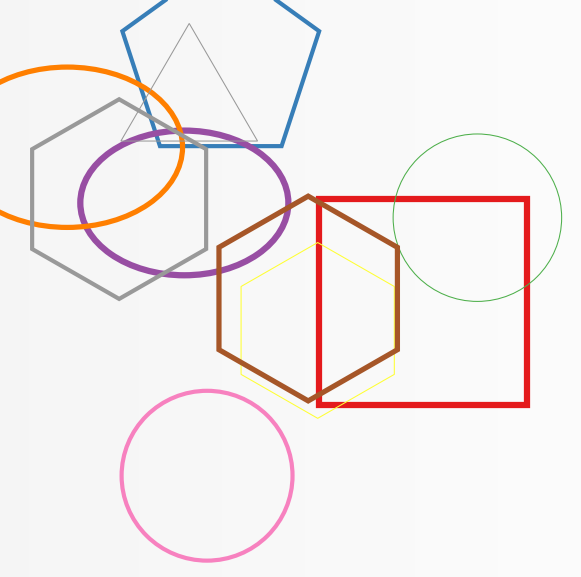[{"shape": "square", "thickness": 3, "radius": 0.89, "center": [0.728, 0.476]}, {"shape": "pentagon", "thickness": 2, "radius": 0.89, "center": [0.38, 0.89]}, {"shape": "circle", "thickness": 0.5, "radius": 0.72, "center": [0.821, 0.622]}, {"shape": "oval", "thickness": 3, "radius": 0.89, "center": [0.317, 0.648]}, {"shape": "oval", "thickness": 2.5, "radius": 0.99, "center": [0.116, 0.744]}, {"shape": "hexagon", "thickness": 0.5, "radius": 0.76, "center": [0.547, 0.427]}, {"shape": "hexagon", "thickness": 2.5, "radius": 0.89, "center": [0.53, 0.482]}, {"shape": "circle", "thickness": 2, "radius": 0.74, "center": [0.356, 0.175]}, {"shape": "hexagon", "thickness": 2, "radius": 0.86, "center": [0.205, 0.654]}, {"shape": "triangle", "thickness": 0.5, "radius": 0.68, "center": [0.326, 0.823]}]